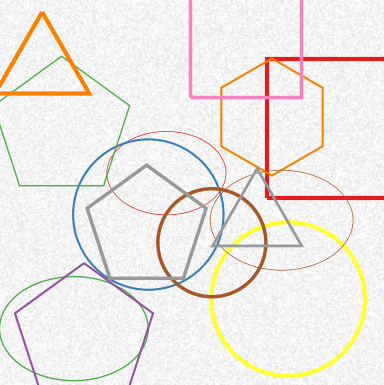[{"shape": "square", "thickness": 3, "radius": 0.9, "center": [0.874, 0.666]}, {"shape": "oval", "thickness": 0.5, "radius": 0.77, "center": [0.432, 0.55]}, {"shape": "circle", "thickness": 1.5, "radius": 0.98, "center": [0.385, 0.443]}, {"shape": "pentagon", "thickness": 1, "radius": 0.93, "center": [0.16, 0.668]}, {"shape": "oval", "thickness": 1, "radius": 0.97, "center": [0.192, 0.146]}, {"shape": "pentagon", "thickness": 1.5, "radius": 0.94, "center": [0.218, 0.128]}, {"shape": "hexagon", "thickness": 1.5, "radius": 0.76, "center": [0.706, 0.696]}, {"shape": "triangle", "thickness": 3, "radius": 0.71, "center": [0.11, 0.828]}, {"shape": "circle", "thickness": 3, "radius": 1.0, "center": [0.748, 0.223]}, {"shape": "circle", "thickness": 2.5, "radius": 0.7, "center": [0.55, 0.37]}, {"shape": "oval", "thickness": 0.5, "radius": 0.93, "center": [0.732, 0.428]}, {"shape": "square", "thickness": 2.5, "radius": 0.72, "center": [0.637, 0.892]}, {"shape": "triangle", "thickness": 2, "radius": 0.67, "center": [0.668, 0.428]}, {"shape": "pentagon", "thickness": 2.5, "radius": 0.81, "center": [0.381, 0.409]}]